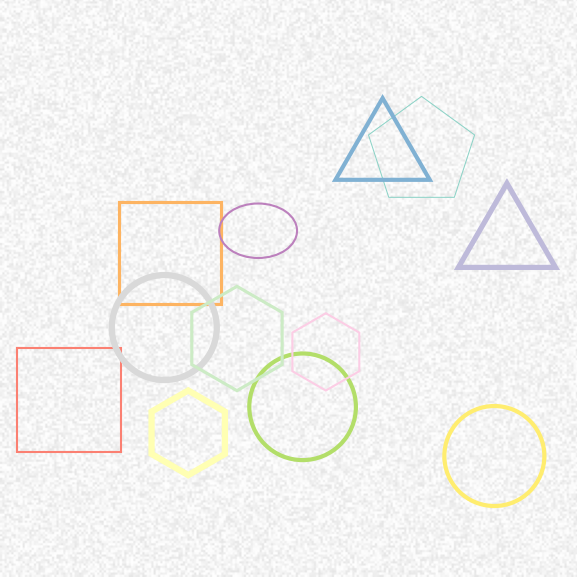[{"shape": "pentagon", "thickness": 0.5, "radius": 0.48, "center": [0.73, 0.736]}, {"shape": "hexagon", "thickness": 3, "radius": 0.37, "center": [0.326, 0.25]}, {"shape": "triangle", "thickness": 2.5, "radius": 0.49, "center": [0.878, 0.585]}, {"shape": "square", "thickness": 1, "radius": 0.45, "center": [0.12, 0.306]}, {"shape": "triangle", "thickness": 2, "radius": 0.47, "center": [0.663, 0.735]}, {"shape": "square", "thickness": 1.5, "radius": 0.44, "center": [0.294, 0.561]}, {"shape": "circle", "thickness": 2, "radius": 0.46, "center": [0.524, 0.295]}, {"shape": "hexagon", "thickness": 1, "radius": 0.33, "center": [0.564, 0.39]}, {"shape": "circle", "thickness": 3, "radius": 0.45, "center": [0.284, 0.432]}, {"shape": "oval", "thickness": 1, "radius": 0.34, "center": [0.447, 0.6]}, {"shape": "hexagon", "thickness": 1.5, "radius": 0.45, "center": [0.41, 0.413]}, {"shape": "circle", "thickness": 2, "radius": 0.43, "center": [0.856, 0.209]}]